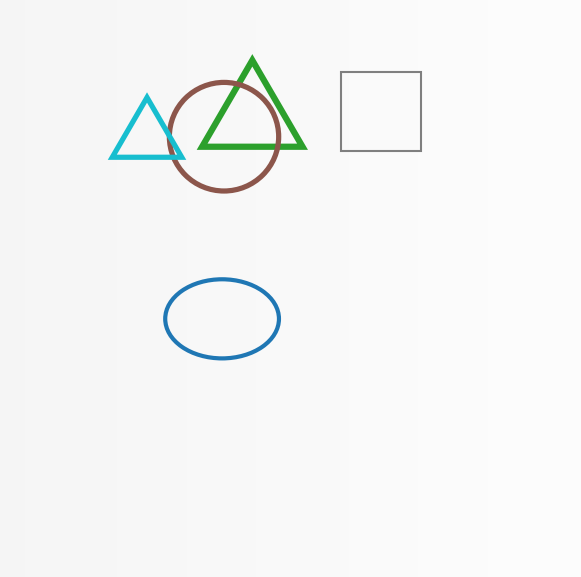[{"shape": "oval", "thickness": 2, "radius": 0.49, "center": [0.382, 0.447]}, {"shape": "triangle", "thickness": 3, "radius": 0.5, "center": [0.434, 0.795]}, {"shape": "circle", "thickness": 2.5, "radius": 0.47, "center": [0.385, 0.762]}, {"shape": "square", "thickness": 1, "radius": 0.34, "center": [0.656, 0.806]}, {"shape": "triangle", "thickness": 2.5, "radius": 0.35, "center": [0.253, 0.761]}]